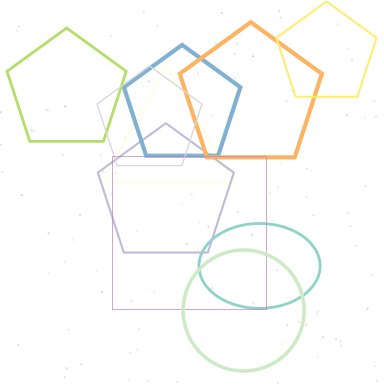[{"shape": "oval", "thickness": 2, "radius": 0.79, "center": [0.674, 0.309]}, {"shape": "triangle", "thickness": 0.5, "radius": 1.0, "center": [0.434, 0.625]}, {"shape": "pentagon", "thickness": 1.5, "radius": 0.93, "center": [0.431, 0.494]}, {"shape": "pentagon", "thickness": 3, "radius": 0.8, "center": [0.473, 0.724]}, {"shape": "pentagon", "thickness": 3, "radius": 0.97, "center": [0.652, 0.748]}, {"shape": "pentagon", "thickness": 2, "radius": 0.81, "center": [0.173, 0.764]}, {"shape": "pentagon", "thickness": 1, "radius": 0.72, "center": [0.388, 0.686]}, {"shape": "square", "thickness": 0.5, "radius": 1.0, "center": [0.492, 0.396]}, {"shape": "circle", "thickness": 2.5, "radius": 0.79, "center": [0.633, 0.193]}, {"shape": "pentagon", "thickness": 1.5, "radius": 0.68, "center": [0.848, 0.859]}]